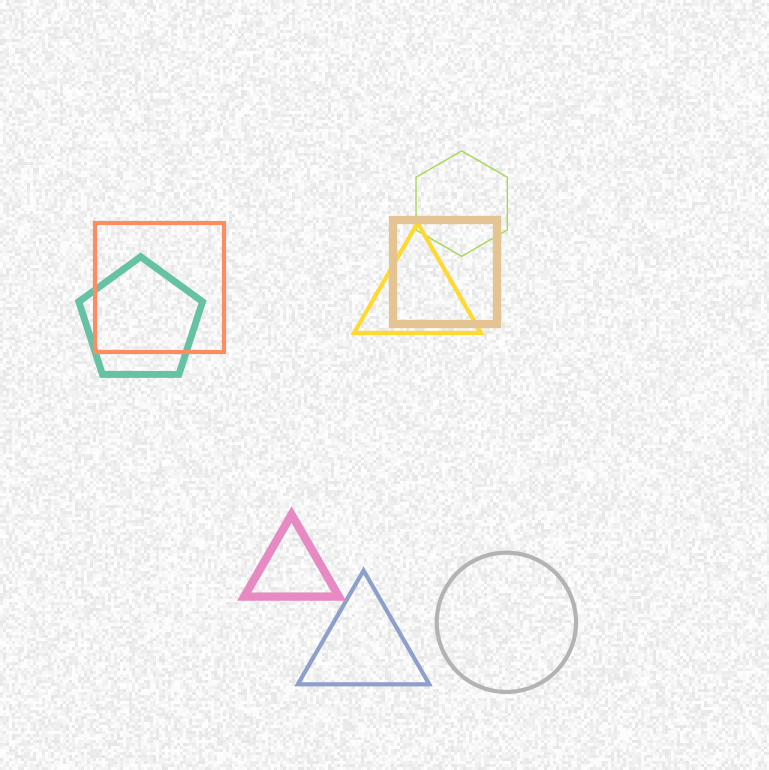[{"shape": "pentagon", "thickness": 2.5, "radius": 0.42, "center": [0.183, 0.582]}, {"shape": "square", "thickness": 1.5, "radius": 0.42, "center": [0.207, 0.626]}, {"shape": "triangle", "thickness": 1.5, "radius": 0.49, "center": [0.472, 0.161]}, {"shape": "triangle", "thickness": 3, "radius": 0.36, "center": [0.379, 0.261]}, {"shape": "hexagon", "thickness": 0.5, "radius": 0.34, "center": [0.6, 0.736]}, {"shape": "triangle", "thickness": 1.5, "radius": 0.48, "center": [0.542, 0.615]}, {"shape": "square", "thickness": 3, "radius": 0.34, "center": [0.578, 0.647]}, {"shape": "circle", "thickness": 1.5, "radius": 0.45, "center": [0.658, 0.192]}]